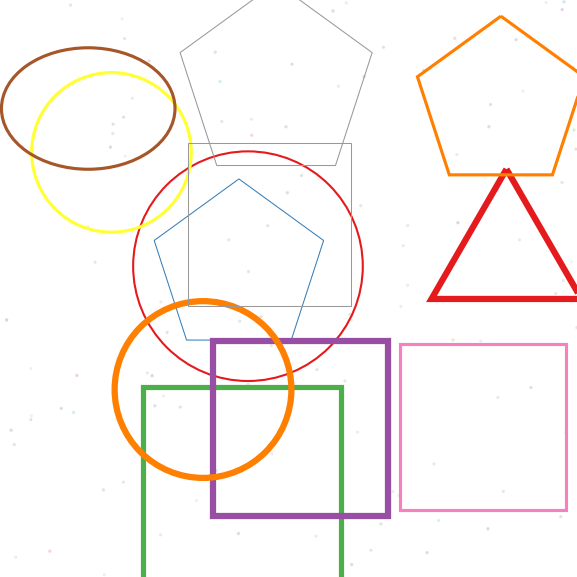[{"shape": "circle", "thickness": 1, "radius": 0.99, "center": [0.429, 0.538]}, {"shape": "triangle", "thickness": 3, "radius": 0.75, "center": [0.877, 0.556]}, {"shape": "pentagon", "thickness": 0.5, "radius": 0.77, "center": [0.414, 0.535]}, {"shape": "square", "thickness": 2.5, "radius": 0.86, "center": [0.42, 0.158]}, {"shape": "square", "thickness": 3, "radius": 0.76, "center": [0.52, 0.257]}, {"shape": "circle", "thickness": 3, "radius": 0.77, "center": [0.352, 0.325]}, {"shape": "pentagon", "thickness": 1.5, "radius": 0.76, "center": [0.867, 0.819]}, {"shape": "circle", "thickness": 1.5, "radius": 0.69, "center": [0.193, 0.735]}, {"shape": "oval", "thickness": 1.5, "radius": 0.75, "center": [0.153, 0.811]}, {"shape": "square", "thickness": 1.5, "radius": 0.72, "center": [0.836, 0.26]}, {"shape": "pentagon", "thickness": 0.5, "radius": 0.87, "center": [0.478, 0.854]}, {"shape": "square", "thickness": 0.5, "radius": 0.71, "center": [0.467, 0.61]}]